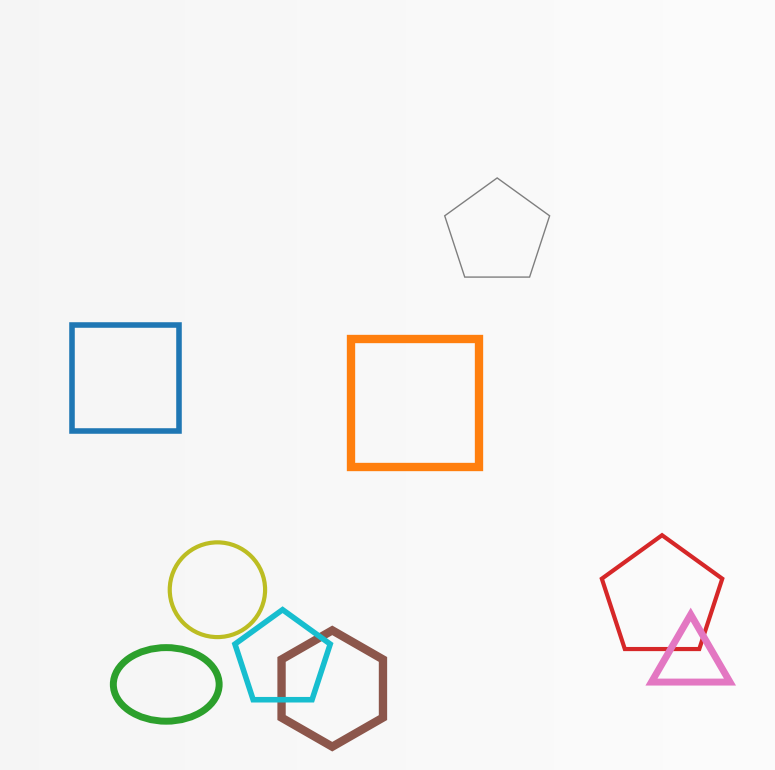[{"shape": "square", "thickness": 2, "radius": 0.34, "center": [0.162, 0.509]}, {"shape": "square", "thickness": 3, "radius": 0.41, "center": [0.535, 0.476]}, {"shape": "oval", "thickness": 2.5, "radius": 0.34, "center": [0.215, 0.111]}, {"shape": "pentagon", "thickness": 1.5, "radius": 0.41, "center": [0.854, 0.223]}, {"shape": "hexagon", "thickness": 3, "radius": 0.38, "center": [0.429, 0.106]}, {"shape": "triangle", "thickness": 2.5, "radius": 0.29, "center": [0.891, 0.143]}, {"shape": "pentagon", "thickness": 0.5, "radius": 0.36, "center": [0.641, 0.698]}, {"shape": "circle", "thickness": 1.5, "radius": 0.31, "center": [0.281, 0.234]}, {"shape": "pentagon", "thickness": 2, "radius": 0.32, "center": [0.365, 0.144]}]